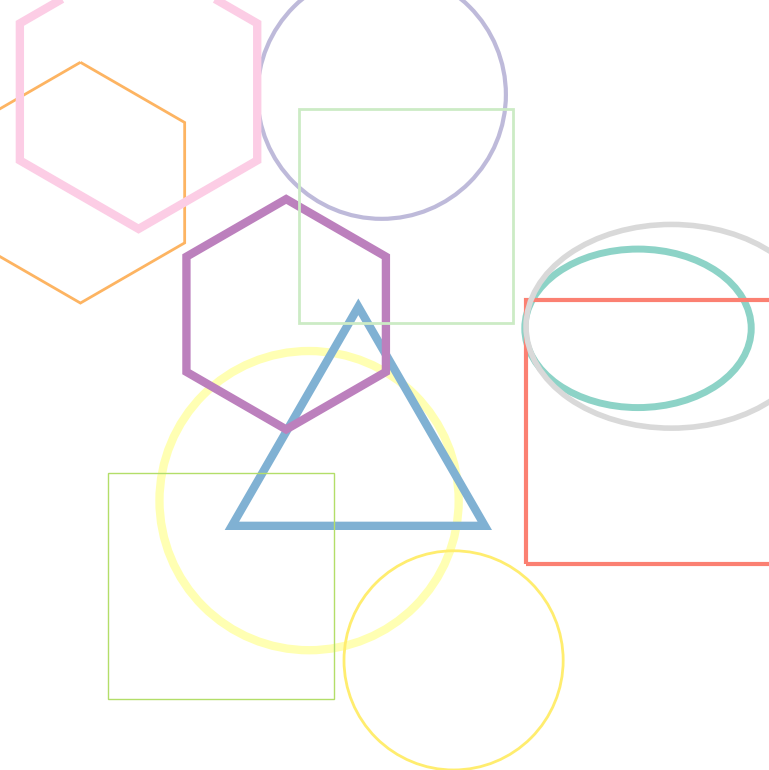[{"shape": "oval", "thickness": 2.5, "radius": 0.74, "center": [0.829, 0.574]}, {"shape": "circle", "thickness": 3, "radius": 0.97, "center": [0.401, 0.35]}, {"shape": "circle", "thickness": 1.5, "radius": 0.81, "center": [0.496, 0.877]}, {"shape": "square", "thickness": 1.5, "radius": 0.86, "center": [0.855, 0.439]}, {"shape": "triangle", "thickness": 3, "radius": 0.95, "center": [0.465, 0.412]}, {"shape": "hexagon", "thickness": 1, "radius": 0.78, "center": [0.104, 0.763]}, {"shape": "square", "thickness": 0.5, "radius": 0.73, "center": [0.288, 0.239]}, {"shape": "hexagon", "thickness": 3, "radius": 0.89, "center": [0.18, 0.881]}, {"shape": "oval", "thickness": 2, "radius": 0.94, "center": [0.872, 0.576]}, {"shape": "hexagon", "thickness": 3, "radius": 0.75, "center": [0.372, 0.592]}, {"shape": "square", "thickness": 1, "radius": 0.69, "center": [0.527, 0.72]}, {"shape": "circle", "thickness": 1, "radius": 0.71, "center": [0.589, 0.142]}]